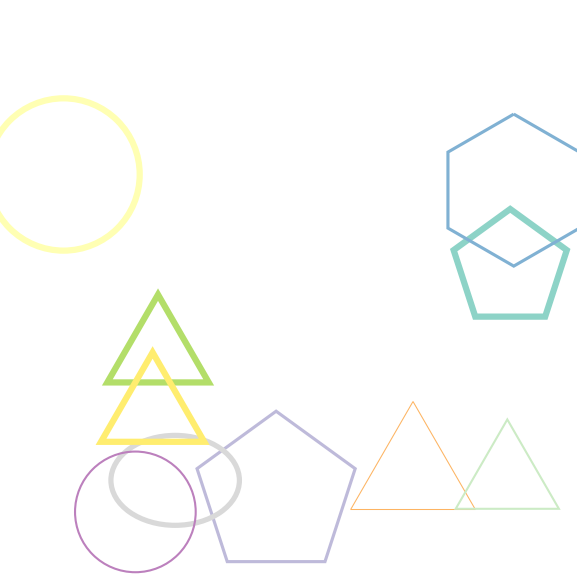[{"shape": "pentagon", "thickness": 3, "radius": 0.51, "center": [0.883, 0.534]}, {"shape": "circle", "thickness": 3, "radius": 0.66, "center": [0.11, 0.697]}, {"shape": "pentagon", "thickness": 1.5, "radius": 0.72, "center": [0.478, 0.143]}, {"shape": "hexagon", "thickness": 1.5, "radius": 0.66, "center": [0.89, 0.67]}, {"shape": "triangle", "thickness": 0.5, "radius": 0.62, "center": [0.715, 0.179]}, {"shape": "triangle", "thickness": 3, "radius": 0.51, "center": [0.274, 0.388]}, {"shape": "oval", "thickness": 2.5, "radius": 0.56, "center": [0.303, 0.167]}, {"shape": "circle", "thickness": 1, "radius": 0.52, "center": [0.234, 0.113]}, {"shape": "triangle", "thickness": 1, "radius": 0.52, "center": [0.878, 0.17]}, {"shape": "triangle", "thickness": 3, "radius": 0.52, "center": [0.264, 0.286]}]